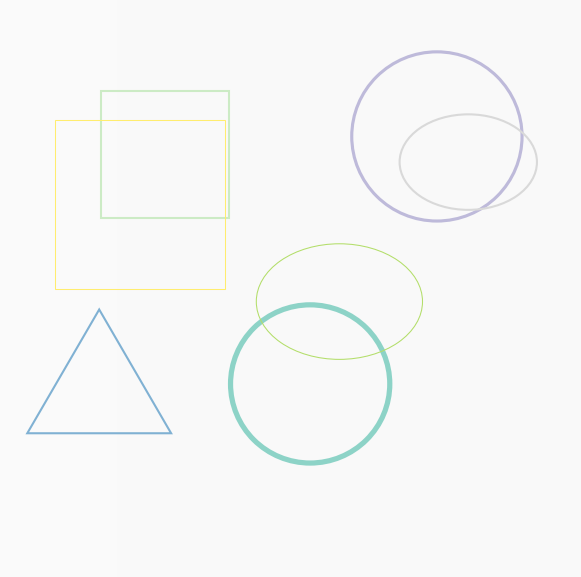[{"shape": "circle", "thickness": 2.5, "radius": 0.68, "center": [0.534, 0.334]}, {"shape": "circle", "thickness": 1.5, "radius": 0.73, "center": [0.752, 0.763]}, {"shape": "triangle", "thickness": 1, "radius": 0.71, "center": [0.171, 0.32]}, {"shape": "oval", "thickness": 0.5, "radius": 0.71, "center": [0.584, 0.477]}, {"shape": "oval", "thickness": 1, "radius": 0.59, "center": [0.806, 0.718]}, {"shape": "square", "thickness": 1, "radius": 0.55, "center": [0.284, 0.732]}, {"shape": "square", "thickness": 0.5, "radius": 0.73, "center": [0.241, 0.644]}]